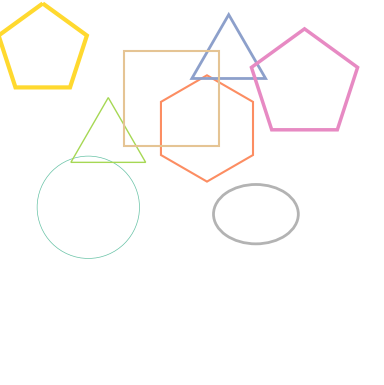[{"shape": "circle", "thickness": 0.5, "radius": 0.66, "center": [0.229, 0.462]}, {"shape": "hexagon", "thickness": 1.5, "radius": 0.69, "center": [0.538, 0.666]}, {"shape": "triangle", "thickness": 2, "radius": 0.55, "center": [0.594, 0.851]}, {"shape": "pentagon", "thickness": 2.5, "radius": 0.72, "center": [0.791, 0.78]}, {"shape": "triangle", "thickness": 1, "radius": 0.56, "center": [0.281, 0.634]}, {"shape": "pentagon", "thickness": 3, "radius": 0.6, "center": [0.111, 0.87]}, {"shape": "square", "thickness": 1.5, "radius": 0.61, "center": [0.445, 0.744]}, {"shape": "oval", "thickness": 2, "radius": 0.55, "center": [0.665, 0.444]}]